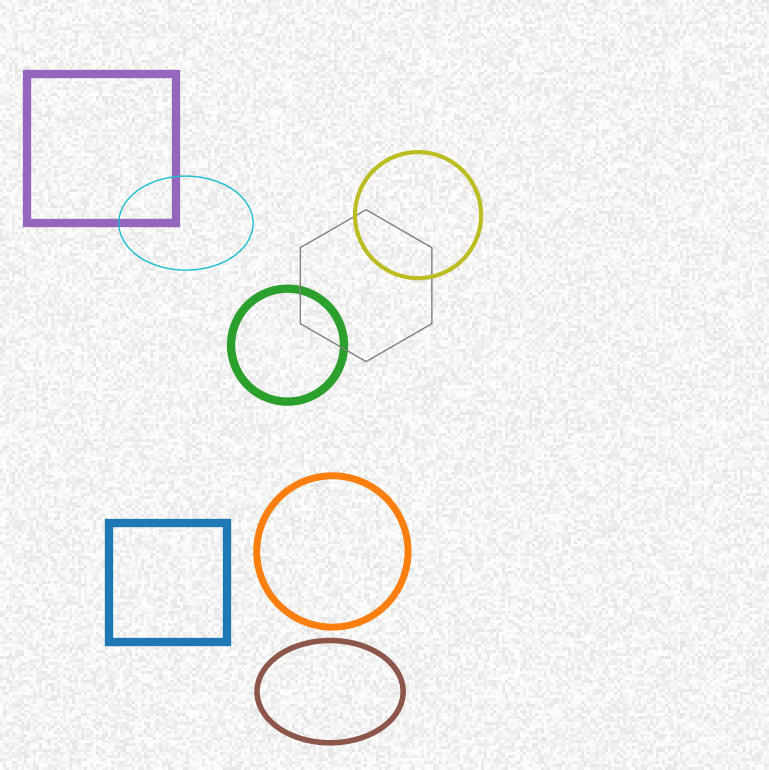[{"shape": "square", "thickness": 3, "radius": 0.38, "center": [0.218, 0.244]}, {"shape": "circle", "thickness": 2.5, "radius": 0.49, "center": [0.432, 0.284]}, {"shape": "circle", "thickness": 3, "radius": 0.37, "center": [0.373, 0.552]}, {"shape": "square", "thickness": 3, "radius": 0.48, "center": [0.132, 0.807]}, {"shape": "oval", "thickness": 2, "radius": 0.47, "center": [0.429, 0.102]}, {"shape": "hexagon", "thickness": 0.5, "radius": 0.49, "center": [0.475, 0.629]}, {"shape": "circle", "thickness": 1.5, "radius": 0.41, "center": [0.543, 0.721]}, {"shape": "oval", "thickness": 0.5, "radius": 0.44, "center": [0.241, 0.71]}]